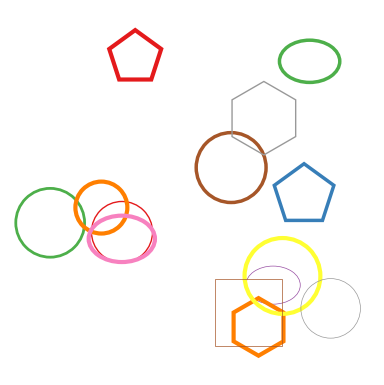[{"shape": "pentagon", "thickness": 3, "radius": 0.35, "center": [0.351, 0.851]}, {"shape": "circle", "thickness": 1, "radius": 0.4, "center": [0.317, 0.397]}, {"shape": "pentagon", "thickness": 2.5, "radius": 0.41, "center": [0.79, 0.493]}, {"shape": "circle", "thickness": 2, "radius": 0.45, "center": [0.13, 0.421]}, {"shape": "oval", "thickness": 2.5, "radius": 0.39, "center": [0.804, 0.841]}, {"shape": "oval", "thickness": 0.5, "radius": 0.35, "center": [0.709, 0.259]}, {"shape": "hexagon", "thickness": 3, "radius": 0.37, "center": [0.672, 0.151]}, {"shape": "circle", "thickness": 3, "radius": 0.34, "center": [0.263, 0.461]}, {"shape": "circle", "thickness": 3, "radius": 0.49, "center": [0.734, 0.283]}, {"shape": "circle", "thickness": 2.5, "radius": 0.45, "center": [0.6, 0.565]}, {"shape": "square", "thickness": 0.5, "radius": 0.43, "center": [0.645, 0.189]}, {"shape": "oval", "thickness": 3, "radius": 0.43, "center": [0.316, 0.38]}, {"shape": "hexagon", "thickness": 1, "radius": 0.48, "center": [0.685, 0.693]}, {"shape": "circle", "thickness": 0.5, "radius": 0.39, "center": [0.859, 0.199]}]